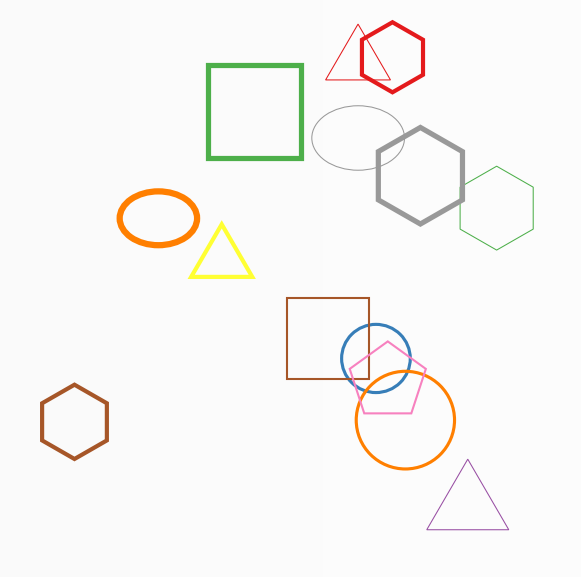[{"shape": "triangle", "thickness": 0.5, "radius": 0.32, "center": [0.616, 0.893]}, {"shape": "hexagon", "thickness": 2, "radius": 0.3, "center": [0.675, 0.9]}, {"shape": "circle", "thickness": 1.5, "radius": 0.3, "center": [0.647, 0.378]}, {"shape": "square", "thickness": 2.5, "radius": 0.4, "center": [0.438, 0.807]}, {"shape": "hexagon", "thickness": 0.5, "radius": 0.36, "center": [0.854, 0.639]}, {"shape": "triangle", "thickness": 0.5, "radius": 0.41, "center": [0.805, 0.123]}, {"shape": "oval", "thickness": 3, "radius": 0.33, "center": [0.272, 0.621]}, {"shape": "circle", "thickness": 1.5, "radius": 0.42, "center": [0.697, 0.272]}, {"shape": "triangle", "thickness": 2, "radius": 0.3, "center": [0.381, 0.55]}, {"shape": "square", "thickness": 1, "radius": 0.35, "center": [0.564, 0.413]}, {"shape": "hexagon", "thickness": 2, "radius": 0.32, "center": [0.128, 0.269]}, {"shape": "pentagon", "thickness": 1, "radius": 0.34, "center": [0.667, 0.339]}, {"shape": "oval", "thickness": 0.5, "radius": 0.4, "center": [0.616, 0.76]}, {"shape": "hexagon", "thickness": 2.5, "radius": 0.42, "center": [0.723, 0.695]}]